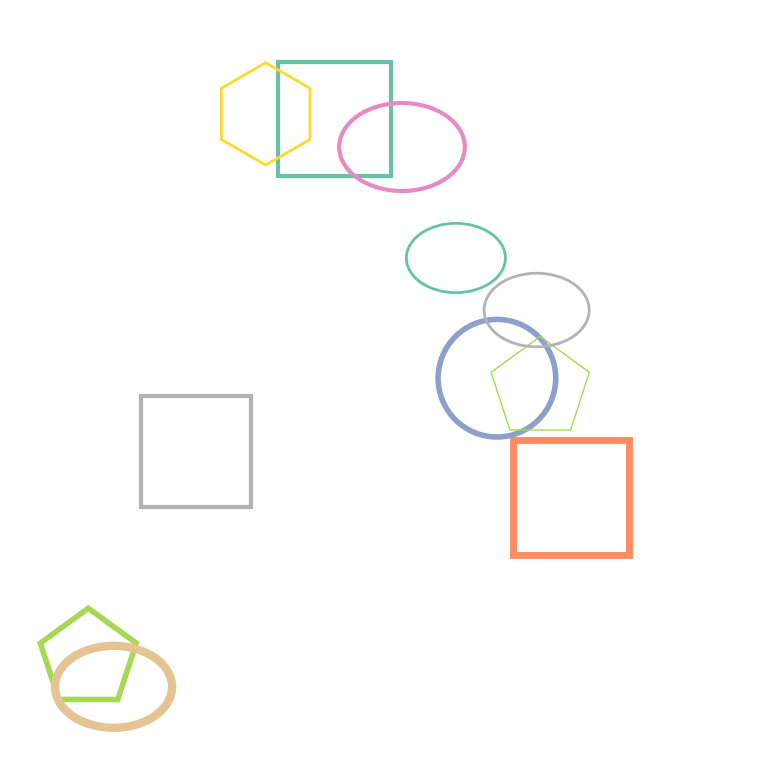[{"shape": "oval", "thickness": 1, "radius": 0.32, "center": [0.592, 0.665]}, {"shape": "square", "thickness": 1.5, "radius": 0.37, "center": [0.435, 0.846]}, {"shape": "square", "thickness": 2.5, "radius": 0.38, "center": [0.742, 0.354]}, {"shape": "circle", "thickness": 2, "radius": 0.38, "center": [0.645, 0.509]}, {"shape": "oval", "thickness": 1.5, "radius": 0.41, "center": [0.522, 0.809]}, {"shape": "pentagon", "thickness": 0.5, "radius": 0.34, "center": [0.702, 0.496]}, {"shape": "pentagon", "thickness": 2, "radius": 0.33, "center": [0.115, 0.145]}, {"shape": "hexagon", "thickness": 1, "radius": 0.33, "center": [0.345, 0.852]}, {"shape": "oval", "thickness": 3, "radius": 0.38, "center": [0.147, 0.108]}, {"shape": "square", "thickness": 1.5, "radius": 0.36, "center": [0.254, 0.414]}, {"shape": "oval", "thickness": 1, "radius": 0.34, "center": [0.697, 0.597]}]